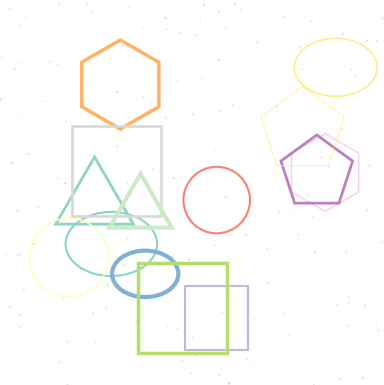[{"shape": "triangle", "thickness": 2, "radius": 0.58, "center": [0.246, 0.476]}, {"shape": "oval", "thickness": 1.5, "radius": 0.59, "center": [0.289, 0.366]}, {"shape": "circle", "thickness": 1, "radius": 0.51, "center": [0.179, 0.331]}, {"shape": "square", "thickness": 1.5, "radius": 0.41, "center": [0.562, 0.174]}, {"shape": "circle", "thickness": 1.5, "radius": 0.43, "center": [0.563, 0.48]}, {"shape": "oval", "thickness": 3, "radius": 0.43, "center": [0.377, 0.289]}, {"shape": "hexagon", "thickness": 2.5, "radius": 0.58, "center": [0.313, 0.781]}, {"shape": "square", "thickness": 2.5, "radius": 0.58, "center": [0.474, 0.2]}, {"shape": "hexagon", "thickness": 1, "radius": 0.5, "center": [0.845, 0.552]}, {"shape": "square", "thickness": 2, "radius": 0.58, "center": [0.303, 0.556]}, {"shape": "pentagon", "thickness": 2, "radius": 0.49, "center": [0.823, 0.552]}, {"shape": "triangle", "thickness": 3, "radius": 0.47, "center": [0.365, 0.455]}, {"shape": "pentagon", "thickness": 0.5, "radius": 0.57, "center": [0.786, 0.662]}, {"shape": "oval", "thickness": 1, "radius": 0.54, "center": [0.872, 0.825]}]